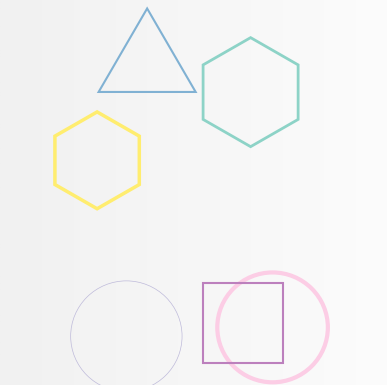[{"shape": "hexagon", "thickness": 2, "radius": 0.71, "center": [0.647, 0.761]}, {"shape": "circle", "thickness": 0.5, "radius": 0.72, "center": [0.326, 0.127]}, {"shape": "triangle", "thickness": 1.5, "radius": 0.72, "center": [0.38, 0.833]}, {"shape": "circle", "thickness": 3, "radius": 0.71, "center": [0.703, 0.15]}, {"shape": "square", "thickness": 1.5, "radius": 0.52, "center": [0.627, 0.162]}, {"shape": "hexagon", "thickness": 2.5, "radius": 0.63, "center": [0.251, 0.584]}]